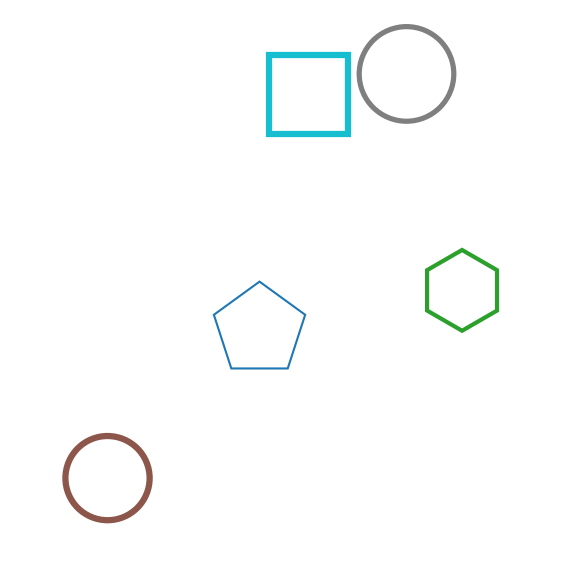[{"shape": "pentagon", "thickness": 1, "radius": 0.42, "center": [0.449, 0.428]}, {"shape": "hexagon", "thickness": 2, "radius": 0.35, "center": [0.8, 0.496]}, {"shape": "circle", "thickness": 3, "radius": 0.36, "center": [0.186, 0.171]}, {"shape": "circle", "thickness": 2.5, "radius": 0.41, "center": [0.704, 0.871]}, {"shape": "square", "thickness": 3, "radius": 0.34, "center": [0.535, 0.835]}]